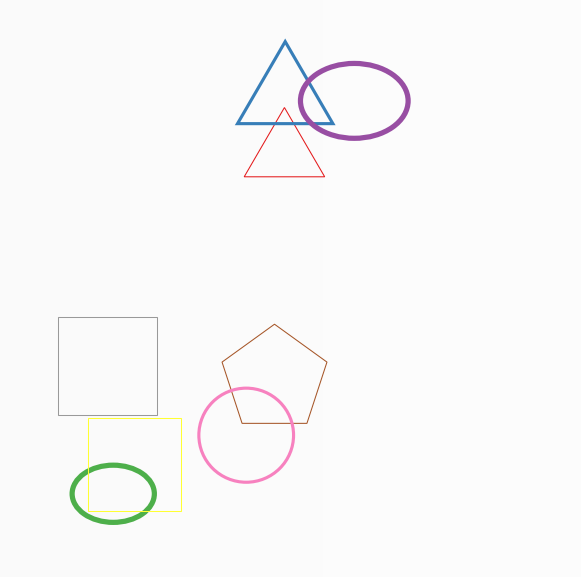[{"shape": "triangle", "thickness": 0.5, "radius": 0.4, "center": [0.489, 0.733]}, {"shape": "triangle", "thickness": 1.5, "radius": 0.47, "center": [0.491, 0.832]}, {"shape": "oval", "thickness": 2.5, "radius": 0.35, "center": [0.195, 0.144]}, {"shape": "oval", "thickness": 2.5, "radius": 0.46, "center": [0.61, 0.824]}, {"shape": "square", "thickness": 0.5, "radius": 0.4, "center": [0.231, 0.195]}, {"shape": "pentagon", "thickness": 0.5, "radius": 0.47, "center": [0.472, 0.343]}, {"shape": "circle", "thickness": 1.5, "radius": 0.41, "center": [0.424, 0.246]}, {"shape": "square", "thickness": 0.5, "radius": 0.42, "center": [0.185, 0.365]}]